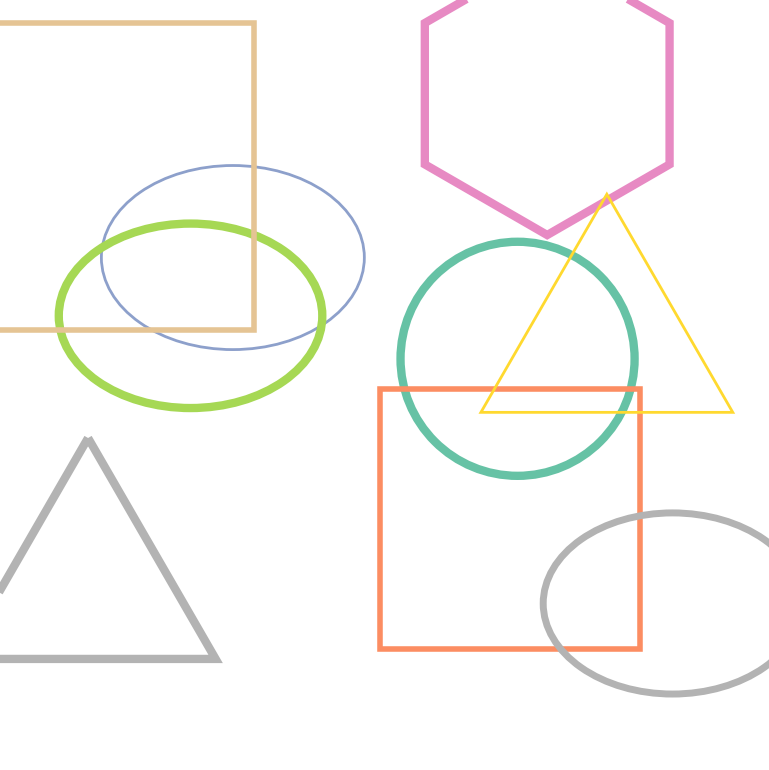[{"shape": "circle", "thickness": 3, "radius": 0.76, "center": [0.672, 0.534]}, {"shape": "square", "thickness": 2, "radius": 0.84, "center": [0.662, 0.326]}, {"shape": "oval", "thickness": 1, "radius": 0.85, "center": [0.302, 0.666]}, {"shape": "hexagon", "thickness": 3, "radius": 0.92, "center": [0.711, 0.878]}, {"shape": "oval", "thickness": 3, "radius": 0.86, "center": [0.247, 0.59]}, {"shape": "triangle", "thickness": 1, "radius": 0.94, "center": [0.788, 0.559]}, {"shape": "square", "thickness": 2, "radius": 0.99, "center": [0.131, 0.771]}, {"shape": "oval", "thickness": 2.5, "radius": 0.84, "center": [0.873, 0.216]}, {"shape": "triangle", "thickness": 3, "radius": 0.96, "center": [0.114, 0.24]}]